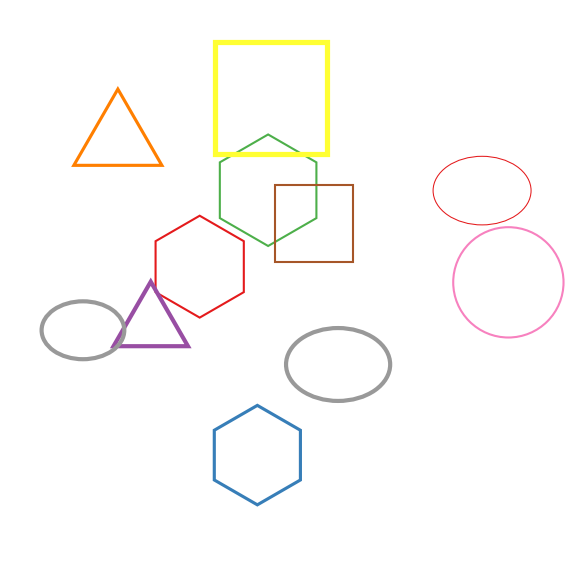[{"shape": "hexagon", "thickness": 1, "radius": 0.44, "center": [0.346, 0.537]}, {"shape": "oval", "thickness": 0.5, "radius": 0.42, "center": [0.835, 0.669]}, {"shape": "hexagon", "thickness": 1.5, "radius": 0.43, "center": [0.446, 0.211]}, {"shape": "hexagon", "thickness": 1, "radius": 0.48, "center": [0.464, 0.67]}, {"shape": "triangle", "thickness": 2, "radius": 0.37, "center": [0.261, 0.437]}, {"shape": "triangle", "thickness": 1.5, "radius": 0.44, "center": [0.204, 0.757]}, {"shape": "square", "thickness": 2.5, "radius": 0.49, "center": [0.469, 0.829]}, {"shape": "square", "thickness": 1, "radius": 0.34, "center": [0.544, 0.612]}, {"shape": "circle", "thickness": 1, "radius": 0.48, "center": [0.88, 0.51]}, {"shape": "oval", "thickness": 2, "radius": 0.45, "center": [0.585, 0.368]}, {"shape": "oval", "thickness": 2, "radius": 0.36, "center": [0.144, 0.427]}]